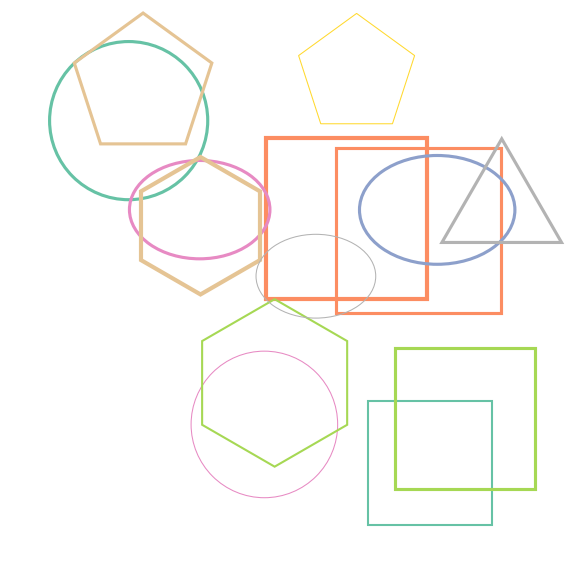[{"shape": "square", "thickness": 1, "radius": 0.54, "center": [0.745, 0.198]}, {"shape": "circle", "thickness": 1.5, "radius": 0.68, "center": [0.223, 0.79]}, {"shape": "square", "thickness": 2, "radius": 0.7, "center": [0.6, 0.621]}, {"shape": "square", "thickness": 1.5, "radius": 0.71, "center": [0.725, 0.6]}, {"shape": "oval", "thickness": 1.5, "radius": 0.67, "center": [0.757, 0.636]}, {"shape": "circle", "thickness": 0.5, "radius": 0.63, "center": [0.458, 0.264]}, {"shape": "oval", "thickness": 1.5, "radius": 0.61, "center": [0.346, 0.636]}, {"shape": "square", "thickness": 1.5, "radius": 0.61, "center": [0.805, 0.274]}, {"shape": "hexagon", "thickness": 1, "radius": 0.73, "center": [0.476, 0.336]}, {"shape": "pentagon", "thickness": 0.5, "radius": 0.53, "center": [0.618, 0.87]}, {"shape": "hexagon", "thickness": 2, "radius": 0.59, "center": [0.347, 0.608]}, {"shape": "pentagon", "thickness": 1.5, "radius": 0.63, "center": [0.248, 0.851]}, {"shape": "oval", "thickness": 0.5, "radius": 0.52, "center": [0.547, 0.521]}, {"shape": "triangle", "thickness": 1.5, "radius": 0.6, "center": [0.869, 0.639]}]